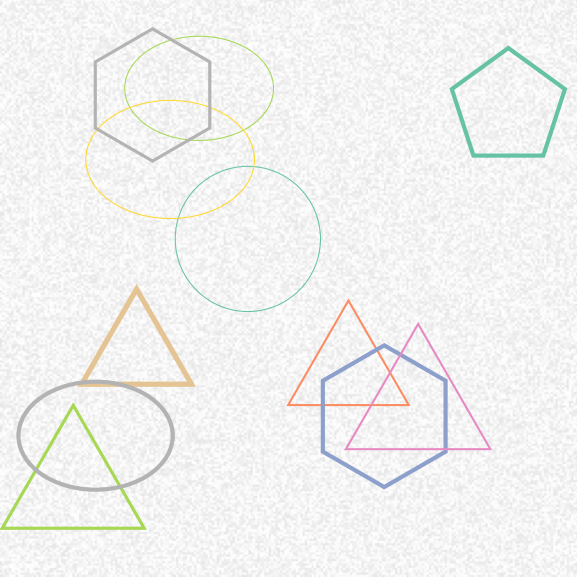[{"shape": "circle", "thickness": 0.5, "radius": 0.63, "center": [0.429, 0.585]}, {"shape": "pentagon", "thickness": 2, "radius": 0.51, "center": [0.88, 0.813]}, {"shape": "triangle", "thickness": 1, "radius": 0.6, "center": [0.603, 0.358]}, {"shape": "hexagon", "thickness": 2, "radius": 0.61, "center": [0.665, 0.278]}, {"shape": "triangle", "thickness": 1, "radius": 0.72, "center": [0.724, 0.294]}, {"shape": "oval", "thickness": 0.5, "radius": 0.64, "center": [0.345, 0.846]}, {"shape": "triangle", "thickness": 1.5, "radius": 0.71, "center": [0.127, 0.155]}, {"shape": "oval", "thickness": 0.5, "radius": 0.73, "center": [0.295, 0.723]}, {"shape": "triangle", "thickness": 2.5, "radius": 0.55, "center": [0.236, 0.389]}, {"shape": "oval", "thickness": 2, "radius": 0.67, "center": [0.166, 0.245]}, {"shape": "hexagon", "thickness": 1.5, "radius": 0.57, "center": [0.264, 0.835]}]